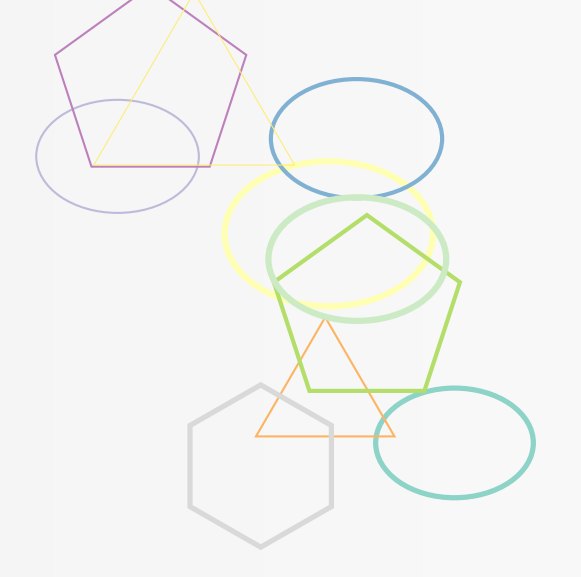[{"shape": "oval", "thickness": 2.5, "radius": 0.68, "center": [0.782, 0.232]}, {"shape": "oval", "thickness": 3, "radius": 0.9, "center": [0.566, 0.594]}, {"shape": "oval", "thickness": 1, "radius": 0.7, "center": [0.202, 0.728]}, {"shape": "oval", "thickness": 2, "radius": 0.74, "center": [0.613, 0.759]}, {"shape": "triangle", "thickness": 1, "radius": 0.69, "center": [0.56, 0.312]}, {"shape": "pentagon", "thickness": 2, "radius": 0.84, "center": [0.631, 0.458]}, {"shape": "hexagon", "thickness": 2.5, "radius": 0.7, "center": [0.449, 0.192]}, {"shape": "pentagon", "thickness": 1, "radius": 0.87, "center": [0.259, 0.851]}, {"shape": "oval", "thickness": 3, "radius": 0.76, "center": [0.615, 0.551]}, {"shape": "triangle", "thickness": 0.5, "radius": 1.0, "center": [0.334, 0.813]}]